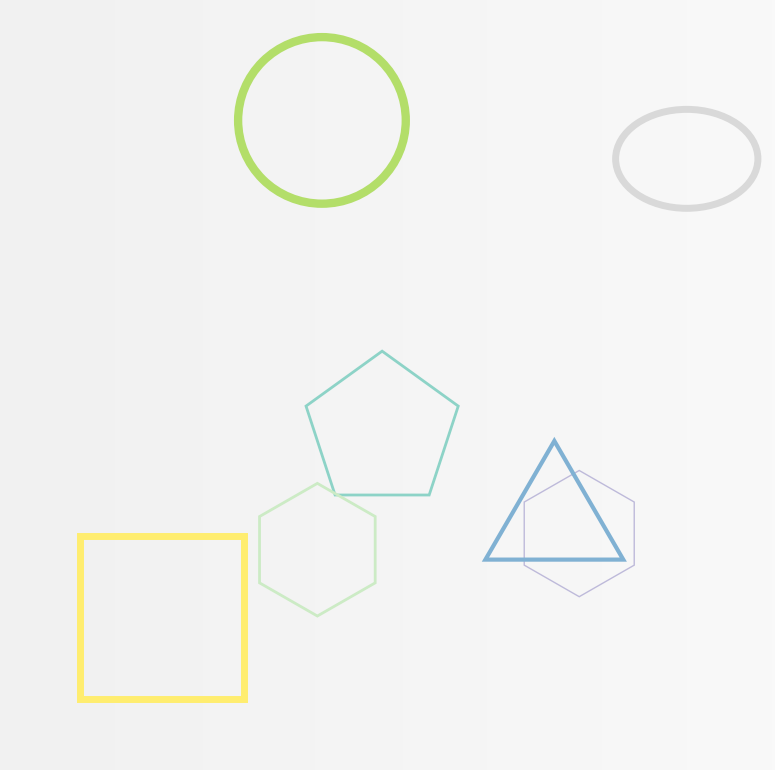[{"shape": "pentagon", "thickness": 1, "radius": 0.52, "center": [0.493, 0.441]}, {"shape": "hexagon", "thickness": 0.5, "radius": 0.41, "center": [0.747, 0.307]}, {"shape": "triangle", "thickness": 1.5, "radius": 0.51, "center": [0.715, 0.325]}, {"shape": "circle", "thickness": 3, "radius": 0.54, "center": [0.415, 0.844]}, {"shape": "oval", "thickness": 2.5, "radius": 0.46, "center": [0.886, 0.794]}, {"shape": "hexagon", "thickness": 1, "radius": 0.43, "center": [0.41, 0.286]}, {"shape": "square", "thickness": 2.5, "radius": 0.53, "center": [0.209, 0.199]}]